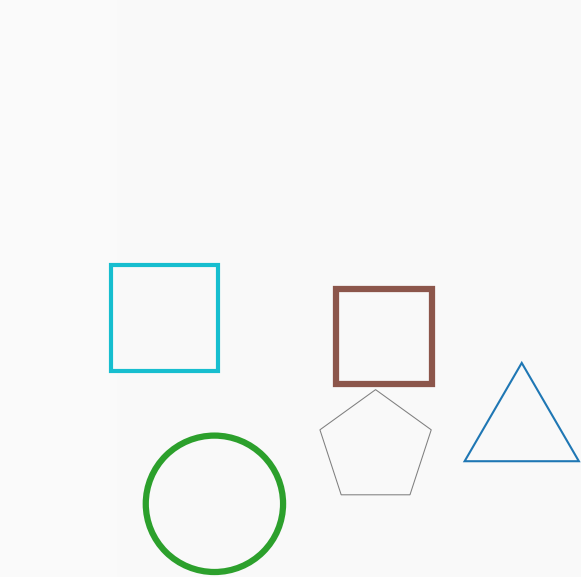[{"shape": "triangle", "thickness": 1, "radius": 0.57, "center": [0.898, 0.257]}, {"shape": "circle", "thickness": 3, "radius": 0.59, "center": [0.369, 0.127]}, {"shape": "square", "thickness": 3, "radius": 0.41, "center": [0.66, 0.417]}, {"shape": "pentagon", "thickness": 0.5, "radius": 0.5, "center": [0.646, 0.224]}, {"shape": "square", "thickness": 2, "radius": 0.46, "center": [0.283, 0.449]}]